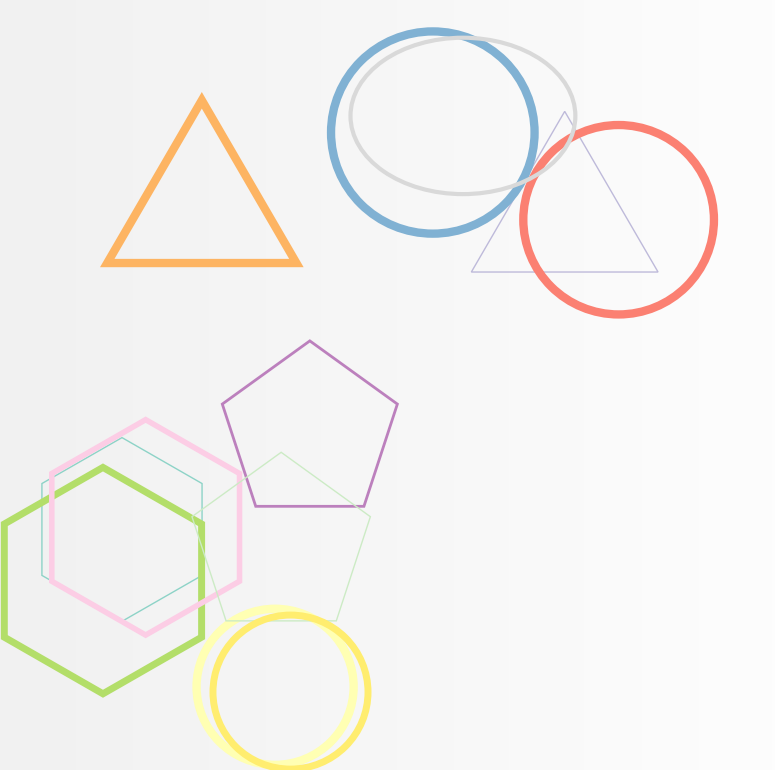[{"shape": "hexagon", "thickness": 0.5, "radius": 0.6, "center": [0.157, 0.312]}, {"shape": "circle", "thickness": 3, "radius": 0.51, "center": [0.355, 0.108]}, {"shape": "triangle", "thickness": 0.5, "radius": 0.7, "center": [0.729, 0.716]}, {"shape": "circle", "thickness": 3, "radius": 0.61, "center": [0.798, 0.715]}, {"shape": "circle", "thickness": 3, "radius": 0.66, "center": [0.558, 0.828]}, {"shape": "triangle", "thickness": 3, "radius": 0.7, "center": [0.26, 0.729]}, {"shape": "hexagon", "thickness": 2.5, "radius": 0.73, "center": [0.133, 0.246]}, {"shape": "hexagon", "thickness": 2, "radius": 0.7, "center": [0.188, 0.315]}, {"shape": "oval", "thickness": 1.5, "radius": 0.73, "center": [0.597, 0.849]}, {"shape": "pentagon", "thickness": 1, "radius": 0.59, "center": [0.4, 0.439]}, {"shape": "pentagon", "thickness": 0.5, "radius": 0.61, "center": [0.363, 0.292]}, {"shape": "circle", "thickness": 2.5, "radius": 0.5, "center": [0.375, 0.101]}]